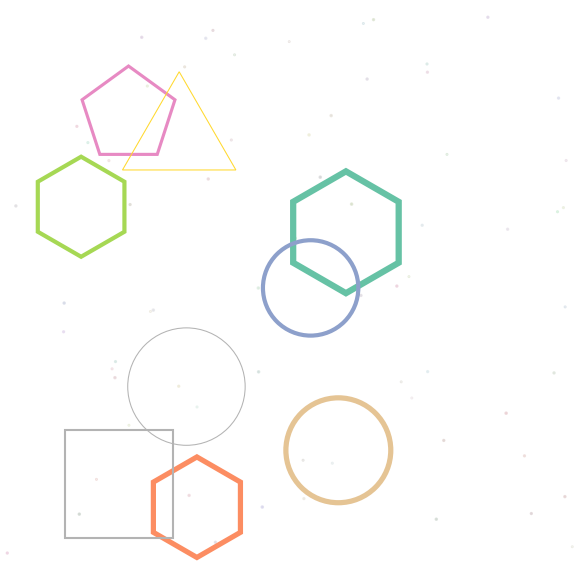[{"shape": "hexagon", "thickness": 3, "radius": 0.53, "center": [0.599, 0.597]}, {"shape": "hexagon", "thickness": 2.5, "radius": 0.44, "center": [0.341, 0.121]}, {"shape": "circle", "thickness": 2, "radius": 0.41, "center": [0.538, 0.501]}, {"shape": "pentagon", "thickness": 1.5, "radius": 0.42, "center": [0.223, 0.8]}, {"shape": "hexagon", "thickness": 2, "radius": 0.43, "center": [0.14, 0.641]}, {"shape": "triangle", "thickness": 0.5, "radius": 0.57, "center": [0.31, 0.762]}, {"shape": "circle", "thickness": 2.5, "radius": 0.45, "center": [0.586, 0.219]}, {"shape": "square", "thickness": 1, "radius": 0.47, "center": [0.206, 0.161]}, {"shape": "circle", "thickness": 0.5, "radius": 0.51, "center": [0.323, 0.33]}]